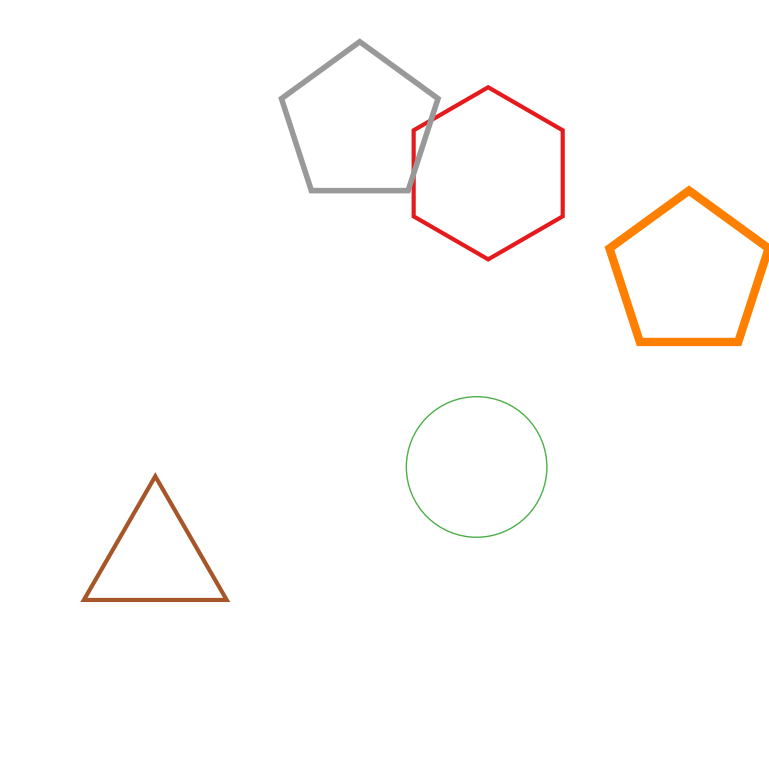[{"shape": "hexagon", "thickness": 1.5, "radius": 0.56, "center": [0.634, 0.775]}, {"shape": "circle", "thickness": 0.5, "radius": 0.46, "center": [0.619, 0.394]}, {"shape": "pentagon", "thickness": 3, "radius": 0.54, "center": [0.895, 0.644]}, {"shape": "triangle", "thickness": 1.5, "radius": 0.54, "center": [0.202, 0.274]}, {"shape": "pentagon", "thickness": 2, "radius": 0.53, "center": [0.467, 0.839]}]